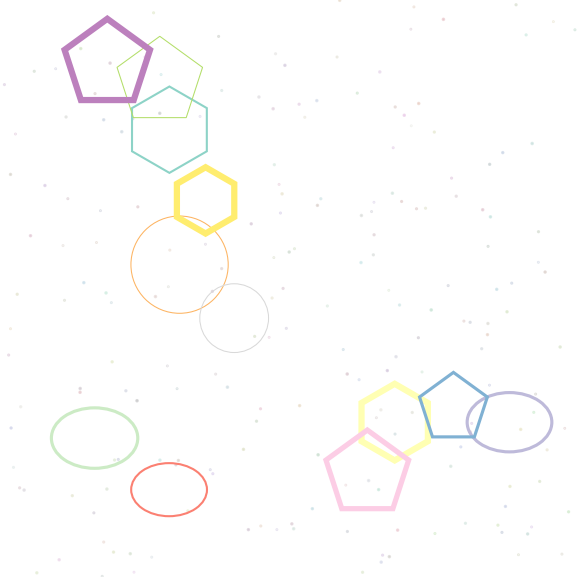[{"shape": "hexagon", "thickness": 1, "radius": 0.37, "center": [0.293, 0.775]}, {"shape": "hexagon", "thickness": 3, "radius": 0.33, "center": [0.683, 0.268]}, {"shape": "oval", "thickness": 1.5, "radius": 0.37, "center": [0.882, 0.268]}, {"shape": "oval", "thickness": 1, "radius": 0.33, "center": [0.293, 0.151]}, {"shape": "pentagon", "thickness": 1.5, "radius": 0.31, "center": [0.785, 0.293]}, {"shape": "circle", "thickness": 0.5, "radius": 0.42, "center": [0.311, 0.541]}, {"shape": "pentagon", "thickness": 0.5, "radius": 0.39, "center": [0.277, 0.858]}, {"shape": "pentagon", "thickness": 2.5, "radius": 0.38, "center": [0.636, 0.179]}, {"shape": "circle", "thickness": 0.5, "radius": 0.3, "center": [0.405, 0.448]}, {"shape": "pentagon", "thickness": 3, "radius": 0.39, "center": [0.186, 0.889]}, {"shape": "oval", "thickness": 1.5, "radius": 0.37, "center": [0.164, 0.241]}, {"shape": "hexagon", "thickness": 3, "radius": 0.29, "center": [0.356, 0.652]}]